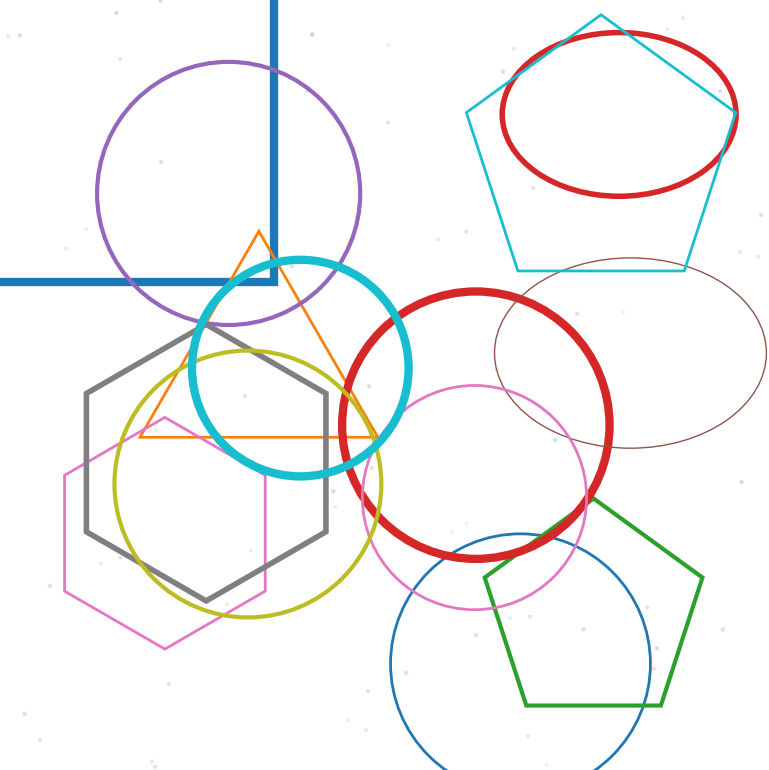[{"shape": "circle", "thickness": 1, "radius": 0.84, "center": [0.676, 0.138]}, {"shape": "square", "thickness": 3, "radius": 0.98, "center": [0.159, 0.83]}, {"shape": "triangle", "thickness": 1, "radius": 0.89, "center": [0.336, 0.521]}, {"shape": "pentagon", "thickness": 1.5, "radius": 0.74, "center": [0.771, 0.204]}, {"shape": "circle", "thickness": 3, "radius": 0.87, "center": [0.618, 0.448]}, {"shape": "oval", "thickness": 2, "radius": 0.76, "center": [0.804, 0.851]}, {"shape": "circle", "thickness": 1.5, "radius": 0.85, "center": [0.297, 0.749]}, {"shape": "oval", "thickness": 0.5, "radius": 0.88, "center": [0.819, 0.541]}, {"shape": "hexagon", "thickness": 1, "radius": 0.75, "center": [0.214, 0.308]}, {"shape": "circle", "thickness": 1, "radius": 0.73, "center": [0.616, 0.354]}, {"shape": "hexagon", "thickness": 2, "radius": 0.9, "center": [0.268, 0.399]}, {"shape": "circle", "thickness": 1.5, "radius": 0.87, "center": [0.322, 0.371]}, {"shape": "pentagon", "thickness": 1, "radius": 0.92, "center": [0.781, 0.797]}, {"shape": "circle", "thickness": 3, "radius": 0.7, "center": [0.39, 0.522]}]